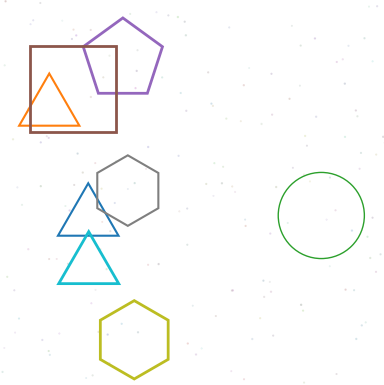[{"shape": "triangle", "thickness": 1.5, "radius": 0.45, "center": [0.229, 0.433]}, {"shape": "triangle", "thickness": 1.5, "radius": 0.45, "center": [0.128, 0.719]}, {"shape": "circle", "thickness": 1, "radius": 0.56, "center": [0.835, 0.44]}, {"shape": "pentagon", "thickness": 2, "radius": 0.54, "center": [0.319, 0.845]}, {"shape": "square", "thickness": 2, "radius": 0.56, "center": [0.19, 0.768]}, {"shape": "hexagon", "thickness": 1.5, "radius": 0.46, "center": [0.332, 0.505]}, {"shape": "hexagon", "thickness": 2, "radius": 0.51, "center": [0.349, 0.117]}, {"shape": "triangle", "thickness": 2, "radius": 0.45, "center": [0.23, 0.308]}]